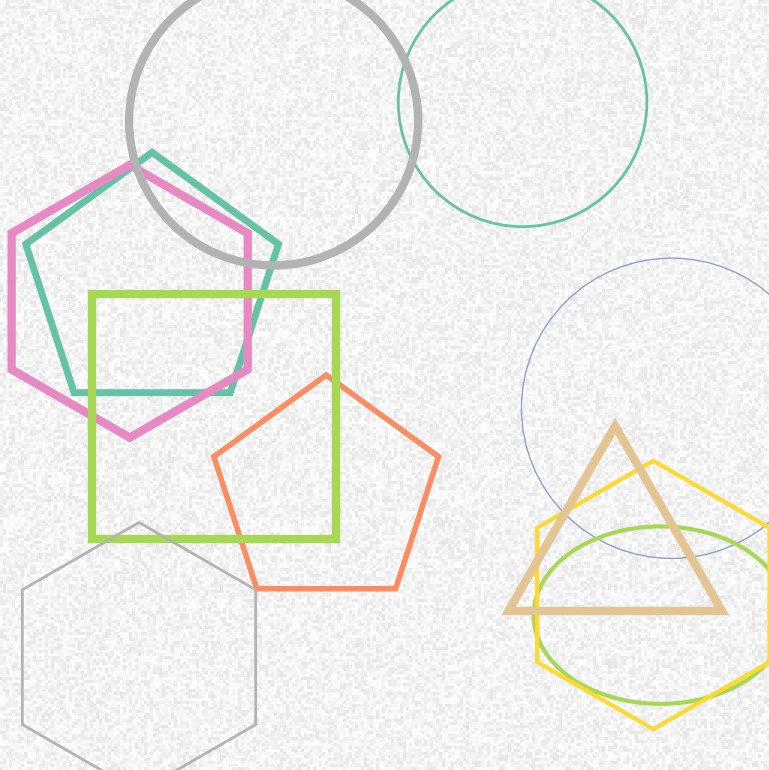[{"shape": "circle", "thickness": 1, "radius": 0.81, "center": [0.679, 0.867]}, {"shape": "pentagon", "thickness": 2.5, "radius": 0.86, "center": [0.198, 0.63]}, {"shape": "pentagon", "thickness": 2, "radius": 0.77, "center": [0.424, 0.36]}, {"shape": "circle", "thickness": 0.5, "radius": 0.97, "center": [0.872, 0.47]}, {"shape": "hexagon", "thickness": 3, "radius": 0.89, "center": [0.168, 0.609]}, {"shape": "square", "thickness": 3, "radius": 0.79, "center": [0.278, 0.459]}, {"shape": "oval", "thickness": 1.5, "radius": 0.82, "center": [0.858, 0.201]}, {"shape": "hexagon", "thickness": 1.5, "radius": 0.87, "center": [0.848, 0.227]}, {"shape": "triangle", "thickness": 3, "radius": 0.8, "center": [0.799, 0.287]}, {"shape": "circle", "thickness": 3, "radius": 0.94, "center": [0.355, 0.843]}, {"shape": "hexagon", "thickness": 1, "radius": 0.87, "center": [0.181, 0.147]}]